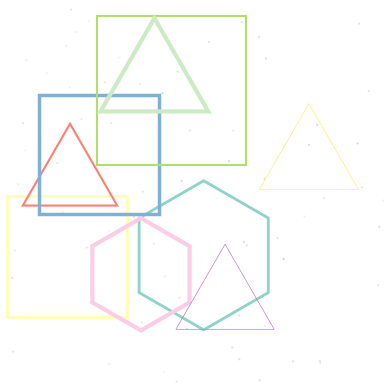[{"shape": "hexagon", "thickness": 2, "radius": 0.97, "center": [0.529, 0.337]}, {"shape": "square", "thickness": 2, "radius": 0.78, "center": [0.174, 0.334]}, {"shape": "triangle", "thickness": 1.5, "radius": 0.71, "center": [0.182, 0.537]}, {"shape": "square", "thickness": 2.5, "radius": 0.78, "center": [0.257, 0.599]}, {"shape": "square", "thickness": 1.5, "radius": 0.97, "center": [0.446, 0.764]}, {"shape": "hexagon", "thickness": 3, "radius": 0.73, "center": [0.366, 0.288]}, {"shape": "triangle", "thickness": 0.5, "radius": 0.74, "center": [0.585, 0.218]}, {"shape": "triangle", "thickness": 3, "radius": 0.81, "center": [0.401, 0.791]}, {"shape": "triangle", "thickness": 0.5, "radius": 0.74, "center": [0.802, 0.582]}]